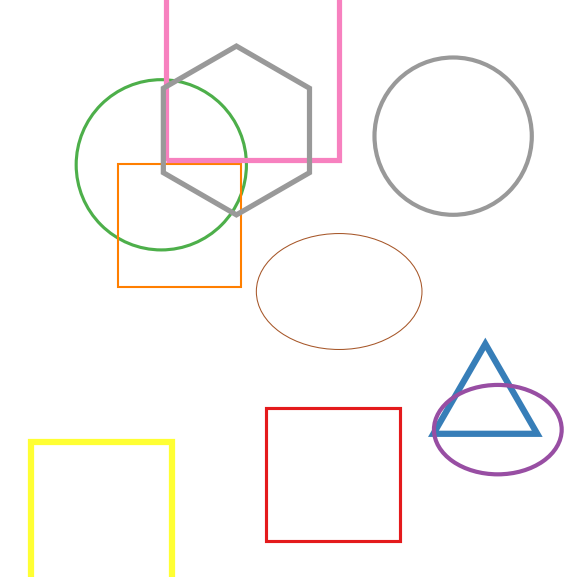[{"shape": "square", "thickness": 1.5, "radius": 0.58, "center": [0.576, 0.177]}, {"shape": "triangle", "thickness": 3, "radius": 0.52, "center": [0.84, 0.3]}, {"shape": "circle", "thickness": 1.5, "radius": 0.74, "center": [0.279, 0.714]}, {"shape": "oval", "thickness": 2, "radius": 0.55, "center": [0.862, 0.255]}, {"shape": "square", "thickness": 1, "radius": 0.53, "center": [0.31, 0.609]}, {"shape": "square", "thickness": 3, "radius": 0.61, "center": [0.175, 0.112]}, {"shape": "oval", "thickness": 0.5, "radius": 0.72, "center": [0.587, 0.494]}, {"shape": "square", "thickness": 2.5, "radius": 0.75, "center": [0.437, 0.872]}, {"shape": "hexagon", "thickness": 2.5, "radius": 0.73, "center": [0.409, 0.773]}, {"shape": "circle", "thickness": 2, "radius": 0.68, "center": [0.785, 0.763]}]